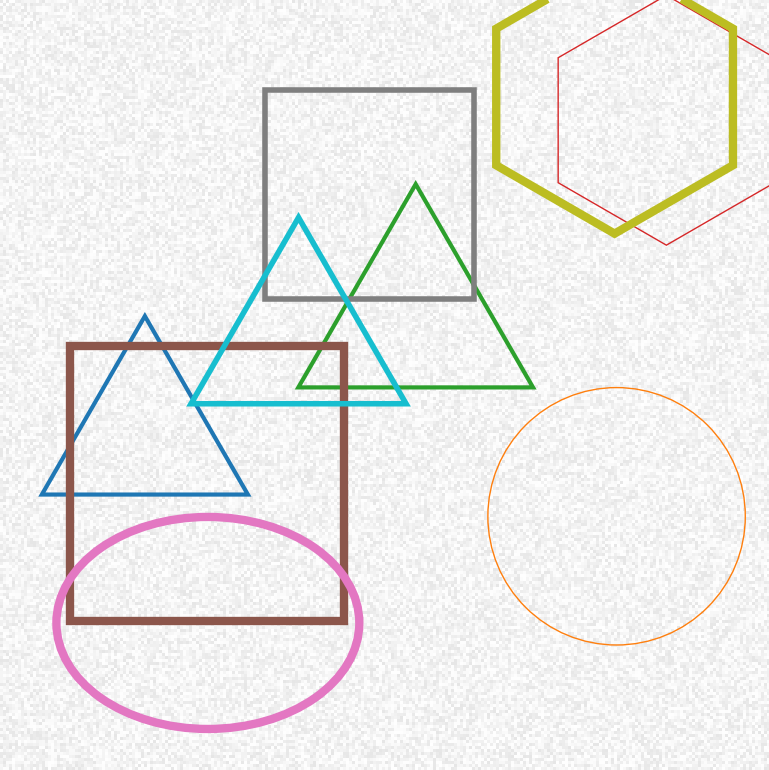[{"shape": "triangle", "thickness": 1.5, "radius": 0.77, "center": [0.188, 0.435]}, {"shape": "circle", "thickness": 0.5, "radius": 0.84, "center": [0.801, 0.329]}, {"shape": "triangle", "thickness": 1.5, "radius": 0.88, "center": [0.54, 0.585]}, {"shape": "hexagon", "thickness": 0.5, "radius": 0.81, "center": [0.865, 0.844]}, {"shape": "square", "thickness": 3, "radius": 0.89, "center": [0.269, 0.372]}, {"shape": "oval", "thickness": 3, "radius": 0.98, "center": [0.27, 0.191]}, {"shape": "square", "thickness": 2, "radius": 0.68, "center": [0.48, 0.747]}, {"shape": "hexagon", "thickness": 3, "radius": 0.89, "center": [0.798, 0.874]}, {"shape": "triangle", "thickness": 2, "radius": 0.81, "center": [0.388, 0.556]}]